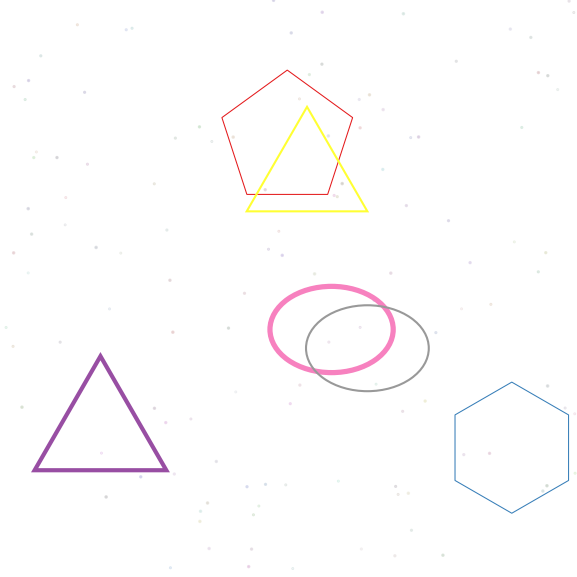[{"shape": "pentagon", "thickness": 0.5, "radius": 0.59, "center": [0.497, 0.759]}, {"shape": "hexagon", "thickness": 0.5, "radius": 0.57, "center": [0.886, 0.224]}, {"shape": "triangle", "thickness": 2, "radius": 0.66, "center": [0.174, 0.251]}, {"shape": "triangle", "thickness": 1, "radius": 0.6, "center": [0.532, 0.693]}, {"shape": "oval", "thickness": 2.5, "radius": 0.53, "center": [0.574, 0.429]}, {"shape": "oval", "thickness": 1, "radius": 0.53, "center": [0.636, 0.396]}]